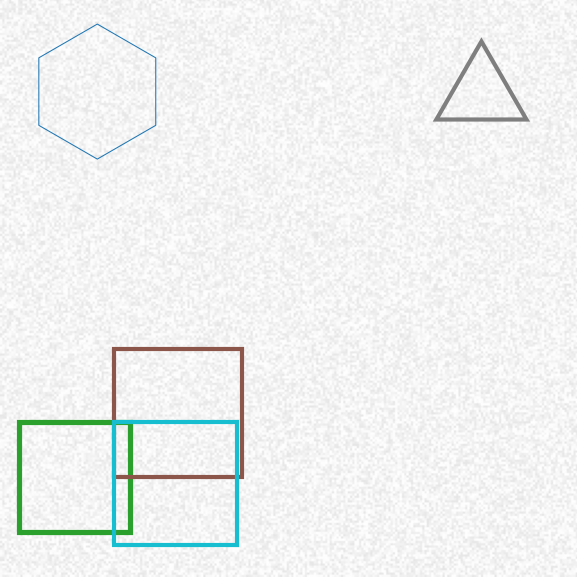[{"shape": "hexagon", "thickness": 0.5, "radius": 0.58, "center": [0.168, 0.841]}, {"shape": "square", "thickness": 2.5, "radius": 0.48, "center": [0.129, 0.173]}, {"shape": "square", "thickness": 2, "radius": 0.56, "center": [0.308, 0.284]}, {"shape": "triangle", "thickness": 2, "radius": 0.45, "center": [0.834, 0.837]}, {"shape": "square", "thickness": 2, "radius": 0.53, "center": [0.304, 0.162]}]